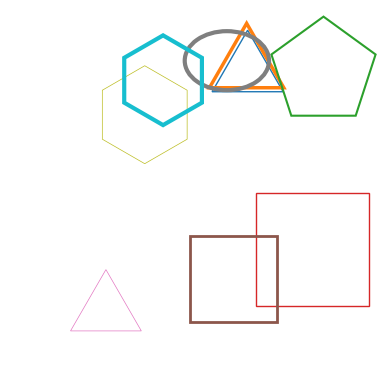[{"shape": "triangle", "thickness": 1, "radius": 0.53, "center": [0.643, 0.815]}, {"shape": "triangle", "thickness": 2.5, "radius": 0.56, "center": [0.641, 0.828]}, {"shape": "pentagon", "thickness": 1.5, "radius": 0.71, "center": [0.84, 0.815]}, {"shape": "square", "thickness": 1, "radius": 0.73, "center": [0.812, 0.351]}, {"shape": "square", "thickness": 2, "radius": 0.56, "center": [0.606, 0.276]}, {"shape": "triangle", "thickness": 0.5, "radius": 0.53, "center": [0.275, 0.194]}, {"shape": "oval", "thickness": 3, "radius": 0.55, "center": [0.589, 0.842]}, {"shape": "hexagon", "thickness": 0.5, "radius": 0.64, "center": [0.376, 0.702]}, {"shape": "hexagon", "thickness": 3, "radius": 0.58, "center": [0.424, 0.792]}]